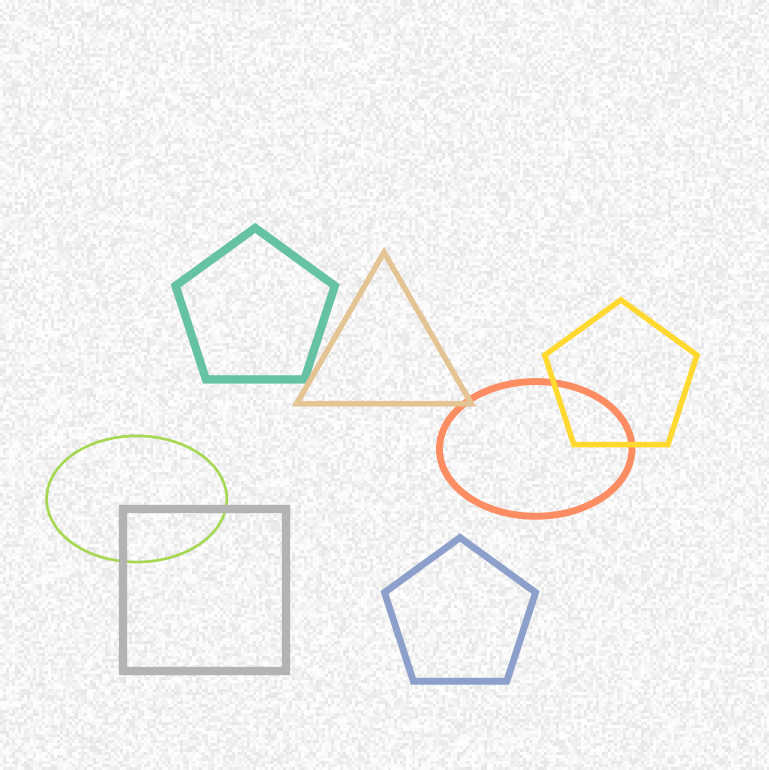[{"shape": "pentagon", "thickness": 3, "radius": 0.54, "center": [0.331, 0.595]}, {"shape": "oval", "thickness": 2.5, "radius": 0.63, "center": [0.696, 0.417]}, {"shape": "pentagon", "thickness": 2.5, "radius": 0.52, "center": [0.598, 0.199]}, {"shape": "oval", "thickness": 1, "radius": 0.59, "center": [0.178, 0.352]}, {"shape": "pentagon", "thickness": 2, "radius": 0.52, "center": [0.806, 0.507]}, {"shape": "triangle", "thickness": 2, "radius": 0.66, "center": [0.499, 0.541]}, {"shape": "square", "thickness": 3, "radius": 0.53, "center": [0.266, 0.234]}]